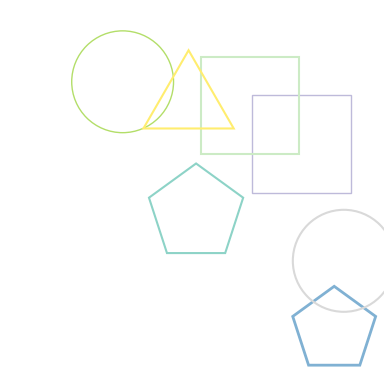[{"shape": "pentagon", "thickness": 1.5, "radius": 0.64, "center": [0.509, 0.447]}, {"shape": "square", "thickness": 1, "radius": 0.64, "center": [0.783, 0.626]}, {"shape": "pentagon", "thickness": 2, "radius": 0.57, "center": [0.868, 0.143]}, {"shape": "circle", "thickness": 1, "radius": 0.66, "center": [0.319, 0.788]}, {"shape": "circle", "thickness": 1.5, "radius": 0.66, "center": [0.893, 0.323]}, {"shape": "square", "thickness": 1.5, "radius": 0.63, "center": [0.649, 0.726]}, {"shape": "triangle", "thickness": 1.5, "radius": 0.68, "center": [0.49, 0.734]}]